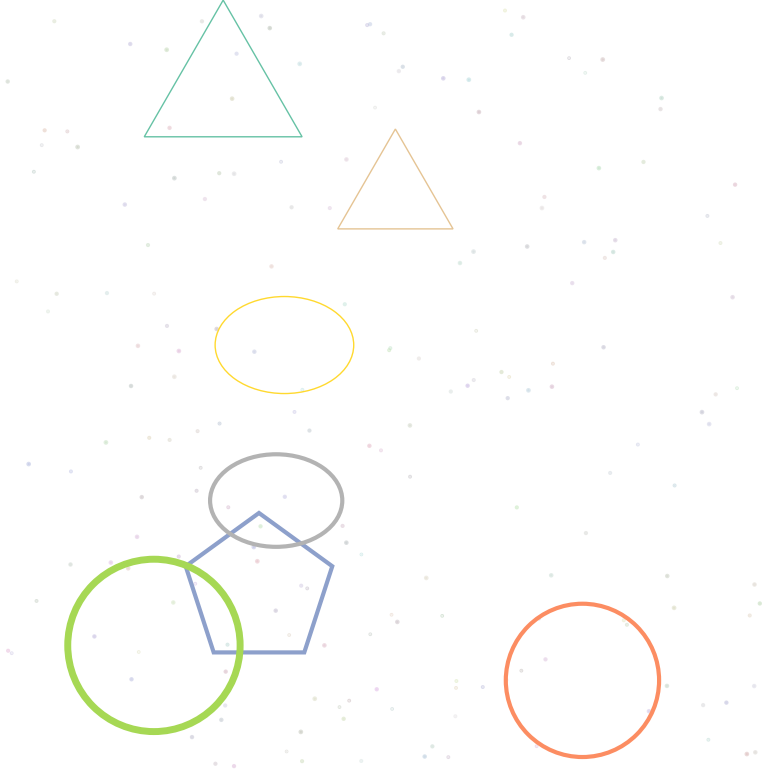[{"shape": "triangle", "thickness": 0.5, "radius": 0.59, "center": [0.29, 0.882]}, {"shape": "circle", "thickness": 1.5, "radius": 0.5, "center": [0.756, 0.116]}, {"shape": "pentagon", "thickness": 1.5, "radius": 0.5, "center": [0.336, 0.234]}, {"shape": "circle", "thickness": 2.5, "radius": 0.56, "center": [0.2, 0.162]}, {"shape": "oval", "thickness": 0.5, "radius": 0.45, "center": [0.369, 0.552]}, {"shape": "triangle", "thickness": 0.5, "radius": 0.43, "center": [0.513, 0.746]}, {"shape": "oval", "thickness": 1.5, "radius": 0.43, "center": [0.359, 0.35]}]